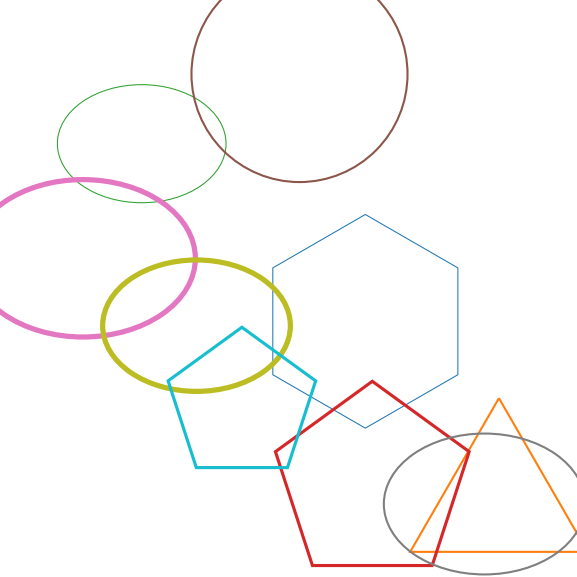[{"shape": "hexagon", "thickness": 0.5, "radius": 0.93, "center": [0.633, 0.443]}, {"shape": "triangle", "thickness": 1, "radius": 0.89, "center": [0.864, 0.132]}, {"shape": "oval", "thickness": 0.5, "radius": 0.73, "center": [0.245, 0.75]}, {"shape": "pentagon", "thickness": 1.5, "radius": 0.88, "center": [0.645, 0.163]}, {"shape": "circle", "thickness": 1, "radius": 0.94, "center": [0.519, 0.871]}, {"shape": "oval", "thickness": 2.5, "radius": 0.97, "center": [0.144, 0.552]}, {"shape": "oval", "thickness": 1, "radius": 0.87, "center": [0.839, 0.126]}, {"shape": "oval", "thickness": 2.5, "radius": 0.81, "center": [0.34, 0.435]}, {"shape": "pentagon", "thickness": 1.5, "radius": 0.67, "center": [0.419, 0.298]}]